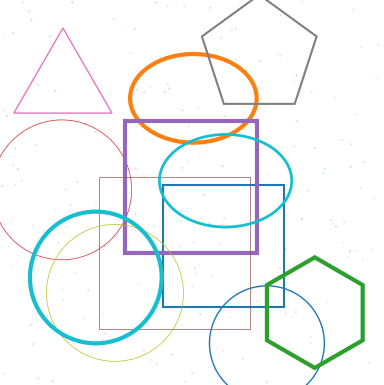[{"shape": "square", "thickness": 1.5, "radius": 0.79, "center": [0.58, 0.361]}, {"shape": "circle", "thickness": 1, "radius": 0.75, "center": [0.693, 0.108]}, {"shape": "oval", "thickness": 3, "radius": 0.82, "center": [0.502, 0.745]}, {"shape": "hexagon", "thickness": 3, "radius": 0.72, "center": [0.818, 0.188]}, {"shape": "circle", "thickness": 0.5, "radius": 0.91, "center": [0.16, 0.507]}, {"shape": "square", "thickness": 3, "radius": 0.86, "center": [0.496, 0.513]}, {"shape": "square", "thickness": 0.5, "radius": 0.98, "center": [0.454, 0.343]}, {"shape": "triangle", "thickness": 1, "radius": 0.74, "center": [0.163, 0.78]}, {"shape": "pentagon", "thickness": 1.5, "radius": 0.78, "center": [0.673, 0.857]}, {"shape": "circle", "thickness": 0.5, "radius": 0.89, "center": [0.299, 0.239]}, {"shape": "circle", "thickness": 3, "radius": 0.86, "center": [0.249, 0.279]}, {"shape": "oval", "thickness": 2, "radius": 0.86, "center": [0.586, 0.531]}]